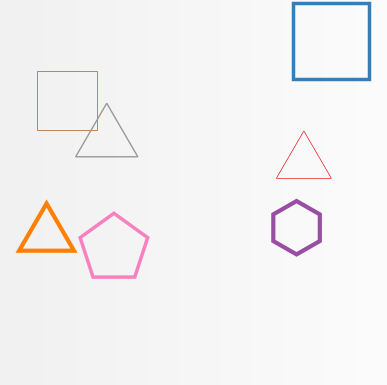[{"shape": "triangle", "thickness": 0.5, "radius": 0.41, "center": [0.784, 0.578]}, {"shape": "square", "thickness": 2.5, "radius": 0.49, "center": [0.853, 0.893]}, {"shape": "hexagon", "thickness": 3, "radius": 0.35, "center": [0.765, 0.409]}, {"shape": "triangle", "thickness": 3, "radius": 0.41, "center": [0.12, 0.39]}, {"shape": "square", "thickness": 0.5, "radius": 0.38, "center": [0.173, 0.74]}, {"shape": "pentagon", "thickness": 2.5, "radius": 0.46, "center": [0.294, 0.354]}, {"shape": "triangle", "thickness": 1, "radius": 0.46, "center": [0.275, 0.639]}]